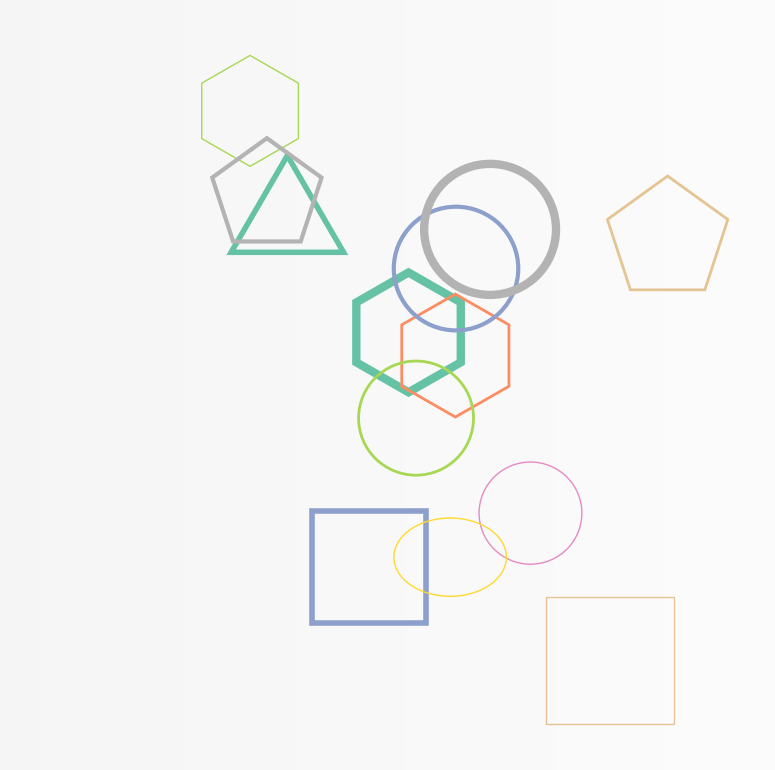[{"shape": "triangle", "thickness": 2, "radius": 0.42, "center": [0.371, 0.714]}, {"shape": "hexagon", "thickness": 3, "radius": 0.39, "center": [0.527, 0.568]}, {"shape": "hexagon", "thickness": 1, "radius": 0.4, "center": [0.588, 0.538]}, {"shape": "square", "thickness": 2, "radius": 0.37, "center": [0.476, 0.263]}, {"shape": "circle", "thickness": 1.5, "radius": 0.4, "center": [0.588, 0.651]}, {"shape": "circle", "thickness": 0.5, "radius": 0.33, "center": [0.684, 0.334]}, {"shape": "hexagon", "thickness": 0.5, "radius": 0.36, "center": [0.323, 0.856]}, {"shape": "circle", "thickness": 1, "radius": 0.37, "center": [0.537, 0.457]}, {"shape": "oval", "thickness": 0.5, "radius": 0.36, "center": [0.581, 0.276]}, {"shape": "square", "thickness": 0.5, "radius": 0.41, "center": [0.787, 0.142]}, {"shape": "pentagon", "thickness": 1, "radius": 0.41, "center": [0.861, 0.69]}, {"shape": "circle", "thickness": 3, "radius": 0.43, "center": [0.632, 0.702]}, {"shape": "pentagon", "thickness": 1.5, "radius": 0.37, "center": [0.344, 0.746]}]